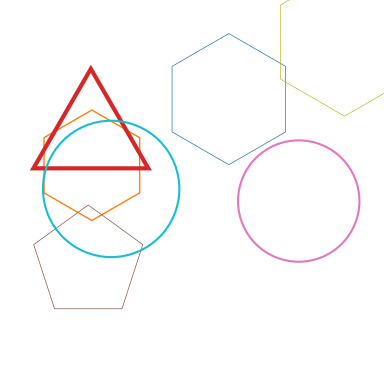[{"shape": "hexagon", "thickness": 0.5, "radius": 0.85, "center": [0.594, 0.743]}, {"shape": "hexagon", "thickness": 1, "radius": 0.72, "center": [0.239, 0.571]}, {"shape": "triangle", "thickness": 3, "radius": 0.86, "center": [0.236, 0.649]}, {"shape": "pentagon", "thickness": 0.5, "radius": 0.75, "center": [0.229, 0.319]}, {"shape": "circle", "thickness": 1.5, "radius": 0.79, "center": [0.776, 0.478]}, {"shape": "hexagon", "thickness": 0.5, "radius": 0.96, "center": [0.895, 0.891]}, {"shape": "circle", "thickness": 1.5, "radius": 0.89, "center": [0.289, 0.509]}]